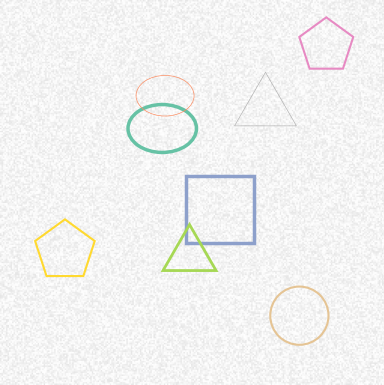[{"shape": "oval", "thickness": 2.5, "radius": 0.44, "center": [0.421, 0.666]}, {"shape": "oval", "thickness": 0.5, "radius": 0.38, "center": [0.429, 0.751]}, {"shape": "square", "thickness": 2.5, "radius": 0.44, "center": [0.571, 0.456]}, {"shape": "pentagon", "thickness": 1.5, "radius": 0.37, "center": [0.847, 0.881]}, {"shape": "triangle", "thickness": 2, "radius": 0.4, "center": [0.492, 0.337]}, {"shape": "pentagon", "thickness": 1.5, "radius": 0.41, "center": [0.169, 0.349]}, {"shape": "circle", "thickness": 1.5, "radius": 0.38, "center": [0.778, 0.18]}, {"shape": "triangle", "thickness": 0.5, "radius": 0.46, "center": [0.69, 0.719]}]